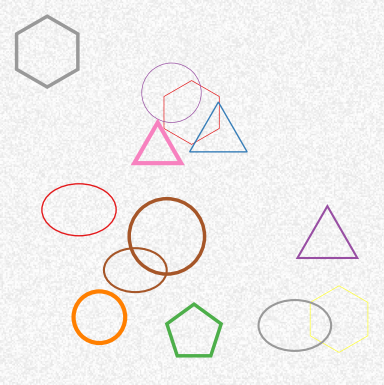[{"shape": "oval", "thickness": 1, "radius": 0.48, "center": [0.205, 0.455]}, {"shape": "hexagon", "thickness": 0.5, "radius": 0.41, "center": [0.498, 0.708]}, {"shape": "triangle", "thickness": 1, "radius": 0.43, "center": [0.567, 0.649]}, {"shape": "pentagon", "thickness": 2.5, "radius": 0.37, "center": [0.504, 0.136]}, {"shape": "triangle", "thickness": 1.5, "radius": 0.45, "center": [0.85, 0.375]}, {"shape": "circle", "thickness": 0.5, "radius": 0.39, "center": [0.445, 0.759]}, {"shape": "circle", "thickness": 3, "radius": 0.34, "center": [0.258, 0.176]}, {"shape": "hexagon", "thickness": 0.5, "radius": 0.43, "center": [0.881, 0.171]}, {"shape": "circle", "thickness": 2.5, "radius": 0.49, "center": [0.433, 0.386]}, {"shape": "oval", "thickness": 1.5, "radius": 0.41, "center": [0.351, 0.298]}, {"shape": "triangle", "thickness": 3, "radius": 0.35, "center": [0.41, 0.611]}, {"shape": "hexagon", "thickness": 2.5, "radius": 0.46, "center": [0.123, 0.866]}, {"shape": "oval", "thickness": 1.5, "radius": 0.47, "center": [0.766, 0.155]}]